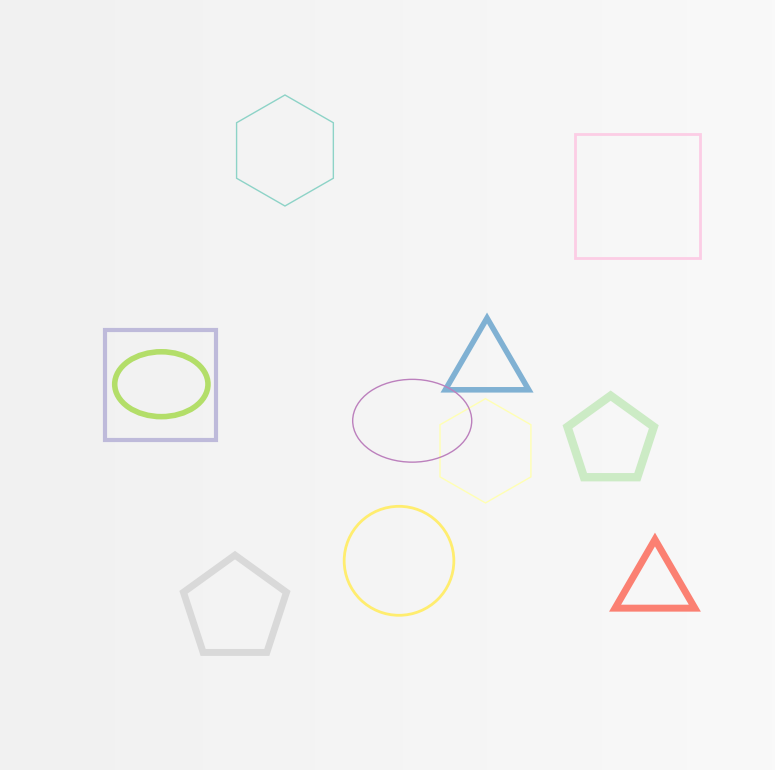[{"shape": "hexagon", "thickness": 0.5, "radius": 0.36, "center": [0.368, 0.805]}, {"shape": "hexagon", "thickness": 0.5, "radius": 0.34, "center": [0.626, 0.415]}, {"shape": "square", "thickness": 1.5, "radius": 0.36, "center": [0.207, 0.501]}, {"shape": "triangle", "thickness": 2.5, "radius": 0.3, "center": [0.845, 0.24]}, {"shape": "triangle", "thickness": 2, "radius": 0.31, "center": [0.628, 0.525]}, {"shape": "oval", "thickness": 2, "radius": 0.3, "center": [0.208, 0.501]}, {"shape": "square", "thickness": 1, "radius": 0.4, "center": [0.823, 0.745]}, {"shape": "pentagon", "thickness": 2.5, "radius": 0.35, "center": [0.303, 0.209]}, {"shape": "oval", "thickness": 0.5, "radius": 0.38, "center": [0.532, 0.454]}, {"shape": "pentagon", "thickness": 3, "radius": 0.29, "center": [0.788, 0.428]}, {"shape": "circle", "thickness": 1, "radius": 0.35, "center": [0.515, 0.272]}]